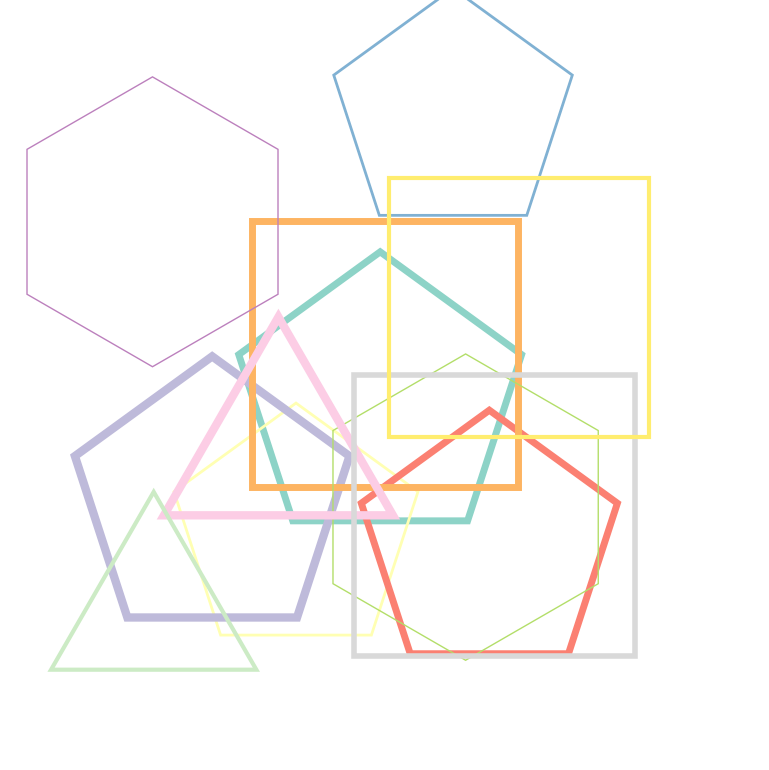[{"shape": "pentagon", "thickness": 2.5, "radius": 0.97, "center": [0.494, 0.48]}, {"shape": "pentagon", "thickness": 1, "radius": 0.83, "center": [0.384, 0.31]}, {"shape": "pentagon", "thickness": 3, "radius": 0.94, "center": [0.276, 0.35]}, {"shape": "pentagon", "thickness": 2.5, "radius": 0.87, "center": [0.636, 0.292]}, {"shape": "pentagon", "thickness": 1, "radius": 0.81, "center": [0.588, 0.852]}, {"shape": "square", "thickness": 2.5, "radius": 0.86, "center": [0.5, 0.54]}, {"shape": "hexagon", "thickness": 0.5, "radius": 0.99, "center": [0.605, 0.341]}, {"shape": "triangle", "thickness": 3, "radius": 0.86, "center": [0.362, 0.417]}, {"shape": "square", "thickness": 2, "radius": 0.91, "center": [0.642, 0.331]}, {"shape": "hexagon", "thickness": 0.5, "radius": 0.94, "center": [0.198, 0.712]}, {"shape": "triangle", "thickness": 1.5, "radius": 0.77, "center": [0.2, 0.207]}, {"shape": "square", "thickness": 1.5, "radius": 0.84, "center": [0.674, 0.601]}]